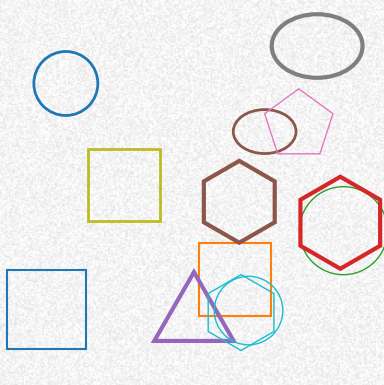[{"shape": "square", "thickness": 1.5, "radius": 0.51, "center": [0.12, 0.196]}, {"shape": "circle", "thickness": 2, "radius": 0.42, "center": [0.171, 0.783]}, {"shape": "square", "thickness": 1.5, "radius": 0.47, "center": [0.61, 0.274]}, {"shape": "circle", "thickness": 1, "radius": 0.57, "center": [0.892, 0.401]}, {"shape": "hexagon", "thickness": 3, "radius": 0.6, "center": [0.884, 0.421]}, {"shape": "triangle", "thickness": 3, "radius": 0.6, "center": [0.504, 0.174]}, {"shape": "oval", "thickness": 2, "radius": 0.41, "center": [0.687, 0.658]}, {"shape": "hexagon", "thickness": 3, "radius": 0.53, "center": [0.622, 0.476]}, {"shape": "pentagon", "thickness": 1, "radius": 0.47, "center": [0.776, 0.676]}, {"shape": "oval", "thickness": 3, "radius": 0.59, "center": [0.824, 0.88]}, {"shape": "square", "thickness": 2, "radius": 0.47, "center": [0.322, 0.518]}, {"shape": "hexagon", "thickness": 1, "radius": 0.49, "center": [0.626, 0.188]}, {"shape": "circle", "thickness": 1, "radius": 0.45, "center": [0.646, 0.193]}]